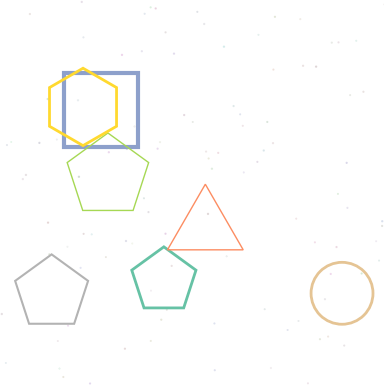[{"shape": "pentagon", "thickness": 2, "radius": 0.44, "center": [0.426, 0.271]}, {"shape": "triangle", "thickness": 1, "radius": 0.57, "center": [0.533, 0.408]}, {"shape": "square", "thickness": 3, "radius": 0.48, "center": [0.263, 0.714]}, {"shape": "pentagon", "thickness": 1, "radius": 0.56, "center": [0.28, 0.543]}, {"shape": "hexagon", "thickness": 2, "radius": 0.5, "center": [0.216, 0.722]}, {"shape": "circle", "thickness": 2, "radius": 0.4, "center": [0.888, 0.238]}, {"shape": "pentagon", "thickness": 1.5, "radius": 0.5, "center": [0.134, 0.24]}]